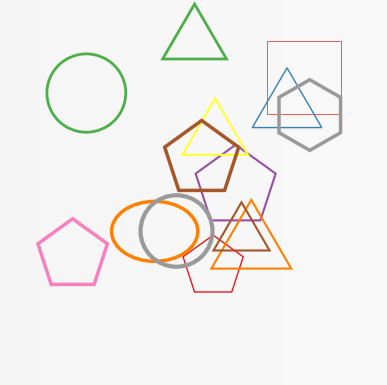[{"shape": "square", "thickness": 0.5, "radius": 0.47, "center": [0.785, 0.798]}, {"shape": "pentagon", "thickness": 1, "radius": 0.41, "center": [0.55, 0.308]}, {"shape": "triangle", "thickness": 1, "radius": 0.52, "center": [0.741, 0.72]}, {"shape": "triangle", "thickness": 2, "radius": 0.48, "center": [0.502, 0.894]}, {"shape": "circle", "thickness": 2, "radius": 0.51, "center": [0.223, 0.758]}, {"shape": "pentagon", "thickness": 1.5, "radius": 0.54, "center": [0.608, 0.515]}, {"shape": "triangle", "thickness": 1.5, "radius": 0.6, "center": [0.648, 0.362]}, {"shape": "oval", "thickness": 2.5, "radius": 0.56, "center": [0.399, 0.399]}, {"shape": "triangle", "thickness": 1.5, "radius": 0.49, "center": [0.555, 0.647]}, {"shape": "pentagon", "thickness": 2.5, "radius": 0.5, "center": [0.52, 0.587]}, {"shape": "triangle", "thickness": 1.5, "radius": 0.42, "center": [0.623, 0.391]}, {"shape": "pentagon", "thickness": 2.5, "radius": 0.47, "center": [0.187, 0.338]}, {"shape": "circle", "thickness": 3, "radius": 0.46, "center": [0.455, 0.4]}, {"shape": "hexagon", "thickness": 2.5, "radius": 0.46, "center": [0.799, 0.701]}]